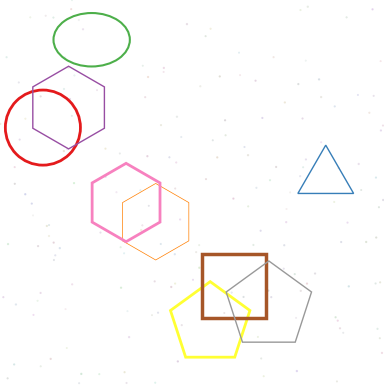[{"shape": "circle", "thickness": 2, "radius": 0.49, "center": [0.111, 0.669]}, {"shape": "triangle", "thickness": 1, "radius": 0.42, "center": [0.846, 0.539]}, {"shape": "oval", "thickness": 1.5, "radius": 0.5, "center": [0.238, 0.897]}, {"shape": "hexagon", "thickness": 1, "radius": 0.54, "center": [0.178, 0.721]}, {"shape": "hexagon", "thickness": 0.5, "radius": 0.5, "center": [0.404, 0.424]}, {"shape": "pentagon", "thickness": 2, "radius": 0.54, "center": [0.546, 0.16]}, {"shape": "square", "thickness": 2.5, "radius": 0.42, "center": [0.608, 0.257]}, {"shape": "hexagon", "thickness": 2, "radius": 0.51, "center": [0.327, 0.474]}, {"shape": "pentagon", "thickness": 1, "radius": 0.58, "center": [0.698, 0.206]}]